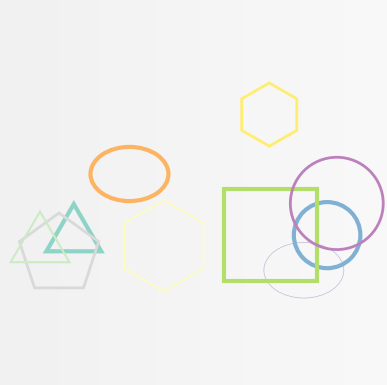[{"shape": "triangle", "thickness": 3, "radius": 0.41, "center": [0.19, 0.388]}, {"shape": "hexagon", "thickness": 1, "radius": 0.59, "center": [0.423, 0.361]}, {"shape": "oval", "thickness": 0.5, "radius": 0.52, "center": [0.784, 0.298]}, {"shape": "circle", "thickness": 3, "radius": 0.43, "center": [0.844, 0.389]}, {"shape": "oval", "thickness": 3, "radius": 0.5, "center": [0.334, 0.548]}, {"shape": "square", "thickness": 3, "radius": 0.6, "center": [0.699, 0.39]}, {"shape": "pentagon", "thickness": 2, "radius": 0.54, "center": [0.152, 0.339]}, {"shape": "circle", "thickness": 2, "radius": 0.6, "center": [0.869, 0.472]}, {"shape": "triangle", "thickness": 1.5, "radius": 0.44, "center": [0.103, 0.363]}, {"shape": "hexagon", "thickness": 2, "radius": 0.41, "center": [0.695, 0.702]}]